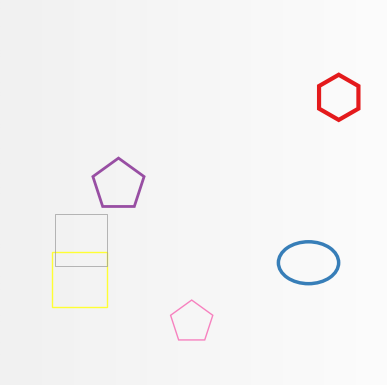[{"shape": "hexagon", "thickness": 3, "radius": 0.29, "center": [0.874, 0.747]}, {"shape": "oval", "thickness": 2.5, "radius": 0.39, "center": [0.796, 0.318]}, {"shape": "pentagon", "thickness": 2, "radius": 0.35, "center": [0.306, 0.52]}, {"shape": "square", "thickness": 1, "radius": 0.36, "center": [0.205, 0.274]}, {"shape": "pentagon", "thickness": 1, "radius": 0.29, "center": [0.495, 0.163]}, {"shape": "square", "thickness": 0.5, "radius": 0.34, "center": [0.209, 0.377]}]